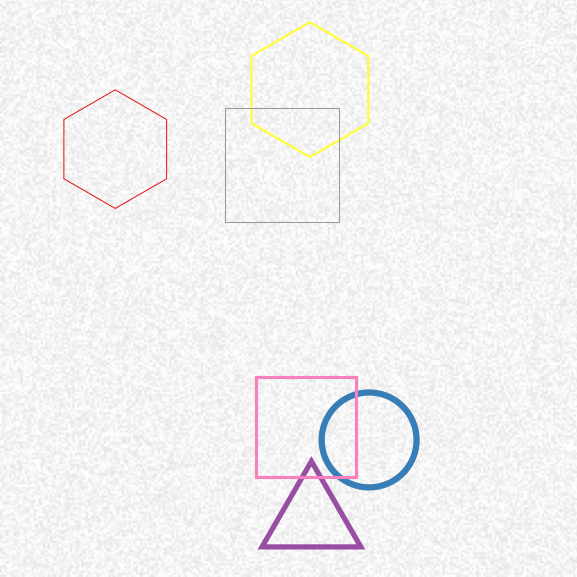[{"shape": "hexagon", "thickness": 0.5, "radius": 0.51, "center": [0.2, 0.741]}, {"shape": "circle", "thickness": 3, "radius": 0.41, "center": [0.639, 0.237]}, {"shape": "triangle", "thickness": 2.5, "radius": 0.49, "center": [0.539, 0.102]}, {"shape": "hexagon", "thickness": 1, "radius": 0.58, "center": [0.537, 0.844]}, {"shape": "square", "thickness": 1.5, "radius": 0.43, "center": [0.529, 0.26]}, {"shape": "square", "thickness": 0.5, "radius": 0.49, "center": [0.489, 0.714]}]